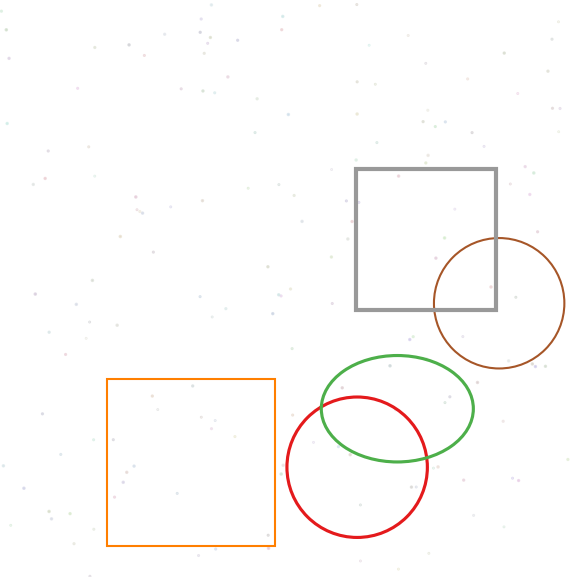[{"shape": "circle", "thickness": 1.5, "radius": 0.61, "center": [0.618, 0.19]}, {"shape": "oval", "thickness": 1.5, "radius": 0.66, "center": [0.688, 0.291]}, {"shape": "square", "thickness": 1, "radius": 0.72, "center": [0.331, 0.198]}, {"shape": "circle", "thickness": 1, "radius": 0.56, "center": [0.864, 0.474]}, {"shape": "square", "thickness": 2, "radius": 0.61, "center": [0.737, 0.584]}]